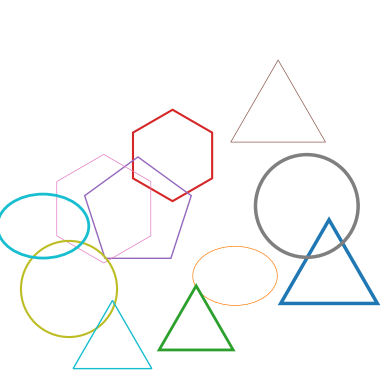[{"shape": "triangle", "thickness": 2.5, "radius": 0.72, "center": [0.855, 0.284]}, {"shape": "oval", "thickness": 0.5, "radius": 0.55, "center": [0.611, 0.283]}, {"shape": "triangle", "thickness": 2, "radius": 0.56, "center": [0.509, 0.147]}, {"shape": "hexagon", "thickness": 1.5, "radius": 0.59, "center": [0.448, 0.596]}, {"shape": "pentagon", "thickness": 1, "radius": 0.73, "center": [0.358, 0.447]}, {"shape": "triangle", "thickness": 0.5, "radius": 0.71, "center": [0.722, 0.702]}, {"shape": "hexagon", "thickness": 0.5, "radius": 0.71, "center": [0.27, 0.458]}, {"shape": "circle", "thickness": 2.5, "radius": 0.67, "center": [0.797, 0.465]}, {"shape": "circle", "thickness": 1.5, "radius": 0.62, "center": [0.179, 0.249]}, {"shape": "triangle", "thickness": 1, "radius": 0.59, "center": [0.292, 0.102]}, {"shape": "oval", "thickness": 2, "radius": 0.59, "center": [0.112, 0.413]}]